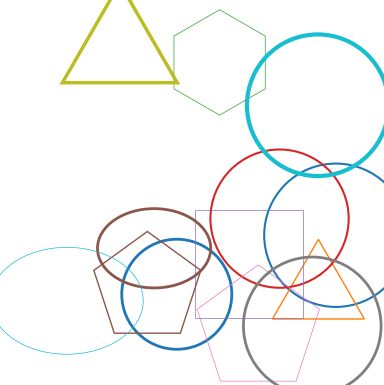[{"shape": "circle", "thickness": 2, "radius": 0.71, "center": [0.459, 0.236]}, {"shape": "circle", "thickness": 1.5, "radius": 0.93, "center": [0.872, 0.389]}, {"shape": "triangle", "thickness": 1, "radius": 0.69, "center": [0.827, 0.24]}, {"shape": "hexagon", "thickness": 0.5, "radius": 0.68, "center": [0.57, 0.838]}, {"shape": "circle", "thickness": 1.5, "radius": 0.9, "center": [0.726, 0.432]}, {"shape": "square", "thickness": 0.5, "radius": 0.7, "center": [0.647, 0.315]}, {"shape": "oval", "thickness": 2, "radius": 0.74, "center": [0.4, 0.355]}, {"shape": "pentagon", "thickness": 1, "radius": 0.73, "center": [0.383, 0.253]}, {"shape": "pentagon", "thickness": 0.5, "radius": 0.83, "center": [0.671, 0.145]}, {"shape": "circle", "thickness": 2, "radius": 0.89, "center": [0.811, 0.154]}, {"shape": "triangle", "thickness": 2.5, "radius": 0.86, "center": [0.311, 0.871]}, {"shape": "circle", "thickness": 3, "radius": 0.92, "center": [0.825, 0.727]}, {"shape": "oval", "thickness": 0.5, "radius": 0.99, "center": [0.174, 0.219]}]